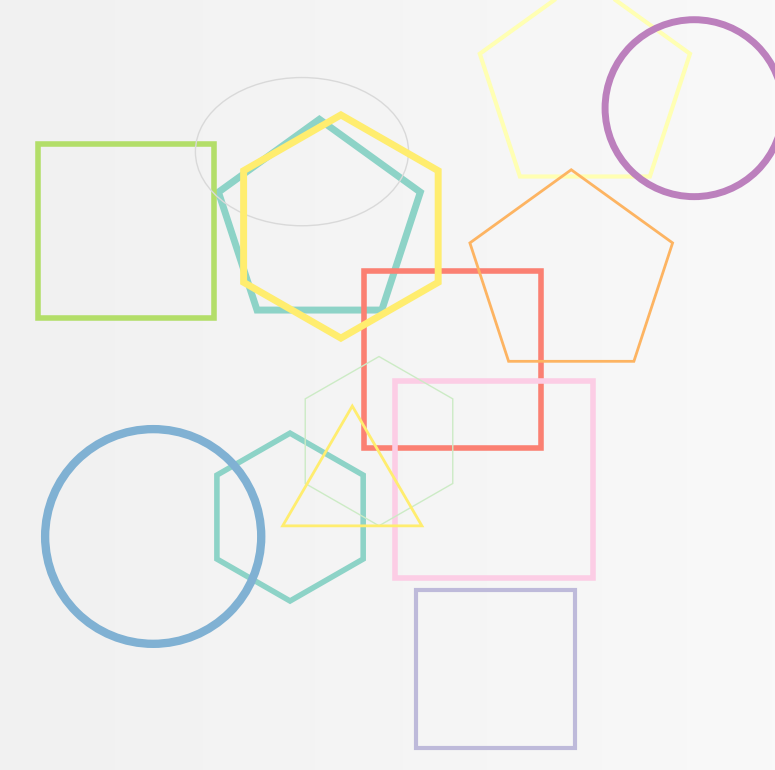[{"shape": "hexagon", "thickness": 2, "radius": 0.54, "center": [0.374, 0.328]}, {"shape": "pentagon", "thickness": 2.5, "radius": 0.68, "center": [0.412, 0.708]}, {"shape": "pentagon", "thickness": 1.5, "radius": 0.71, "center": [0.755, 0.886]}, {"shape": "square", "thickness": 1.5, "radius": 0.51, "center": [0.639, 0.131]}, {"shape": "square", "thickness": 2, "radius": 0.57, "center": [0.584, 0.533]}, {"shape": "circle", "thickness": 3, "radius": 0.7, "center": [0.198, 0.303]}, {"shape": "pentagon", "thickness": 1, "radius": 0.69, "center": [0.737, 0.642]}, {"shape": "square", "thickness": 2, "radius": 0.57, "center": [0.163, 0.7]}, {"shape": "square", "thickness": 2, "radius": 0.64, "center": [0.638, 0.378]}, {"shape": "oval", "thickness": 0.5, "radius": 0.69, "center": [0.39, 0.803]}, {"shape": "circle", "thickness": 2.5, "radius": 0.57, "center": [0.896, 0.86]}, {"shape": "hexagon", "thickness": 0.5, "radius": 0.55, "center": [0.489, 0.427]}, {"shape": "hexagon", "thickness": 2.5, "radius": 0.72, "center": [0.44, 0.706]}, {"shape": "triangle", "thickness": 1, "radius": 0.52, "center": [0.455, 0.369]}]